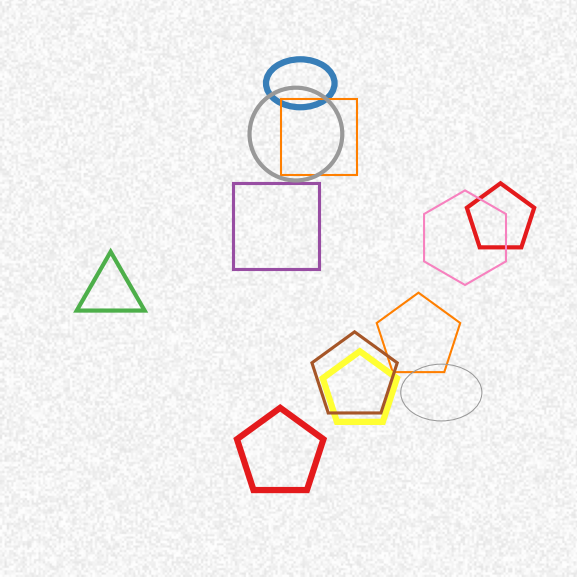[{"shape": "pentagon", "thickness": 3, "radius": 0.39, "center": [0.485, 0.214]}, {"shape": "pentagon", "thickness": 2, "radius": 0.31, "center": [0.867, 0.62]}, {"shape": "oval", "thickness": 3, "radius": 0.3, "center": [0.52, 0.855]}, {"shape": "triangle", "thickness": 2, "radius": 0.34, "center": [0.192, 0.495]}, {"shape": "square", "thickness": 1.5, "radius": 0.37, "center": [0.478, 0.608]}, {"shape": "pentagon", "thickness": 1, "radius": 0.38, "center": [0.725, 0.416]}, {"shape": "square", "thickness": 1, "radius": 0.33, "center": [0.552, 0.762]}, {"shape": "pentagon", "thickness": 3, "radius": 0.34, "center": [0.623, 0.323]}, {"shape": "pentagon", "thickness": 1.5, "radius": 0.39, "center": [0.614, 0.347]}, {"shape": "hexagon", "thickness": 1, "radius": 0.41, "center": [0.805, 0.588]}, {"shape": "oval", "thickness": 0.5, "radius": 0.35, "center": [0.764, 0.319]}, {"shape": "circle", "thickness": 2, "radius": 0.4, "center": [0.512, 0.767]}]